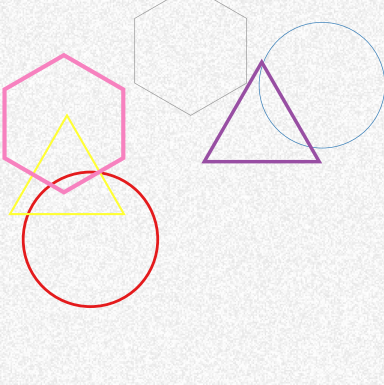[{"shape": "circle", "thickness": 2, "radius": 0.87, "center": [0.235, 0.378]}, {"shape": "circle", "thickness": 0.5, "radius": 0.82, "center": [0.836, 0.779]}, {"shape": "triangle", "thickness": 2.5, "radius": 0.86, "center": [0.68, 0.666]}, {"shape": "triangle", "thickness": 1.5, "radius": 0.85, "center": [0.174, 0.529]}, {"shape": "hexagon", "thickness": 3, "radius": 0.89, "center": [0.166, 0.679]}, {"shape": "hexagon", "thickness": 0.5, "radius": 0.84, "center": [0.495, 0.868]}]